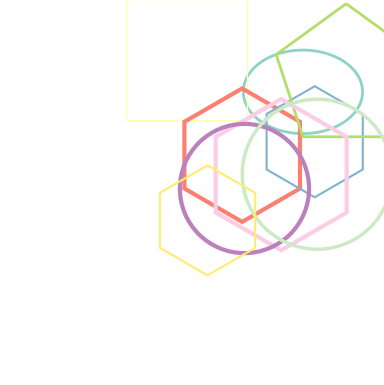[{"shape": "oval", "thickness": 2, "radius": 0.77, "center": [0.787, 0.761]}, {"shape": "square", "thickness": 1, "radius": 0.79, "center": [0.484, 0.845]}, {"shape": "hexagon", "thickness": 3, "radius": 0.87, "center": [0.629, 0.597]}, {"shape": "hexagon", "thickness": 1.5, "radius": 0.72, "center": [0.817, 0.632]}, {"shape": "pentagon", "thickness": 2, "radius": 0.96, "center": [0.899, 0.799]}, {"shape": "hexagon", "thickness": 3, "radius": 0.98, "center": [0.73, 0.546]}, {"shape": "circle", "thickness": 3, "radius": 0.84, "center": [0.635, 0.51]}, {"shape": "circle", "thickness": 2.5, "radius": 0.97, "center": [0.824, 0.547]}, {"shape": "hexagon", "thickness": 1.5, "radius": 0.71, "center": [0.539, 0.428]}]